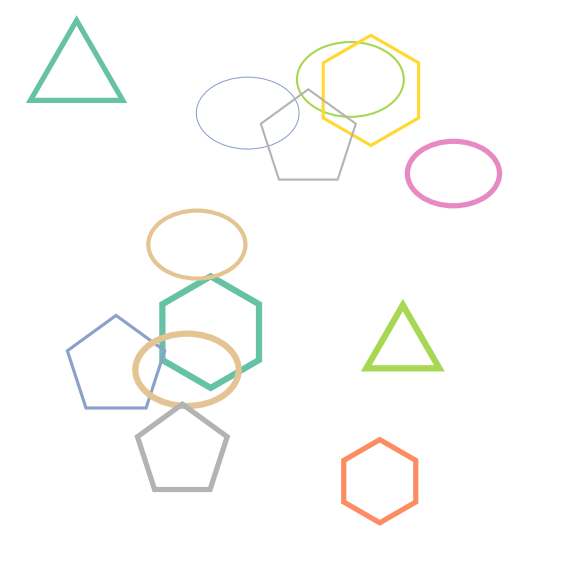[{"shape": "triangle", "thickness": 2.5, "radius": 0.46, "center": [0.133, 0.871]}, {"shape": "hexagon", "thickness": 3, "radius": 0.48, "center": [0.365, 0.424]}, {"shape": "hexagon", "thickness": 2.5, "radius": 0.36, "center": [0.658, 0.166]}, {"shape": "pentagon", "thickness": 1.5, "radius": 0.44, "center": [0.201, 0.364]}, {"shape": "oval", "thickness": 0.5, "radius": 0.44, "center": [0.429, 0.803]}, {"shape": "oval", "thickness": 2.5, "radius": 0.4, "center": [0.785, 0.699]}, {"shape": "oval", "thickness": 1, "radius": 0.46, "center": [0.607, 0.862]}, {"shape": "triangle", "thickness": 3, "radius": 0.37, "center": [0.698, 0.398]}, {"shape": "hexagon", "thickness": 1.5, "radius": 0.48, "center": [0.642, 0.843]}, {"shape": "oval", "thickness": 2, "radius": 0.42, "center": [0.341, 0.576]}, {"shape": "oval", "thickness": 3, "radius": 0.45, "center": [0.324, 0.359]}, {"shape": "pentagon", "thickness": 2.5, "radius": 0.41, "center": [0.316, 0.218]}, {"shape": "pentagon", "thickness": 1, "radius": 0.43, "center": [0.534, 0.758]}]